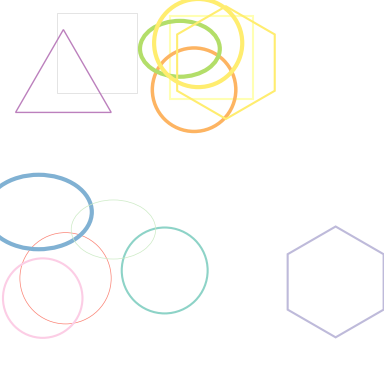[{"shape": "circle", "thickness": 1.5, "radius": 0.56, "center": [0.428, 0.297]}, {"shape": "square", "thickness": 1.5, "radius": 0.54, "center": [0.548, 0.85]}, {"shape": "hexagon", "thickness": 1.5, "radius": 0.72, "center": [0.872, 0.268]}, {"shape": "circle", "thickness": 0.5, "radius": 0.59, "center": [0.17, 0.277]}, {"shape": "oval", "thickness": 3, "radius": 0.69, "center": [0.1, 0.449]}, {"shape": "circle", "thickness": 2.5, "radius": 0.54, "center": [0.504, 0.767]}, {"shape": "oval", "thickness": 3, "radius": 0.52, "center": [0.467, 0.873]}, {"shape": "circle", "thickness": 1.5, "radius": 0.52, "center": [0.111, 0.226]}, {"shape": "square", "thickness": 0.5, "radius": 0.52, "center": [0.252, 0.863]}, {"shape": "triangle", "thickness": 1, "radius": 0.72, "center": [0.165, 0.78]}, {"shape": "oval", "thickness": 0.5, "radius": 0.55, "center": [0.295, 0.404]}, {"shape": "hexagon", "thickness": 1.5, "radius": 0.73, "center": [0.587, 0.837]}, {"shape": "circle", "thickness": 3, "radius": 0.57, "center": [0.515, 0.888]}]